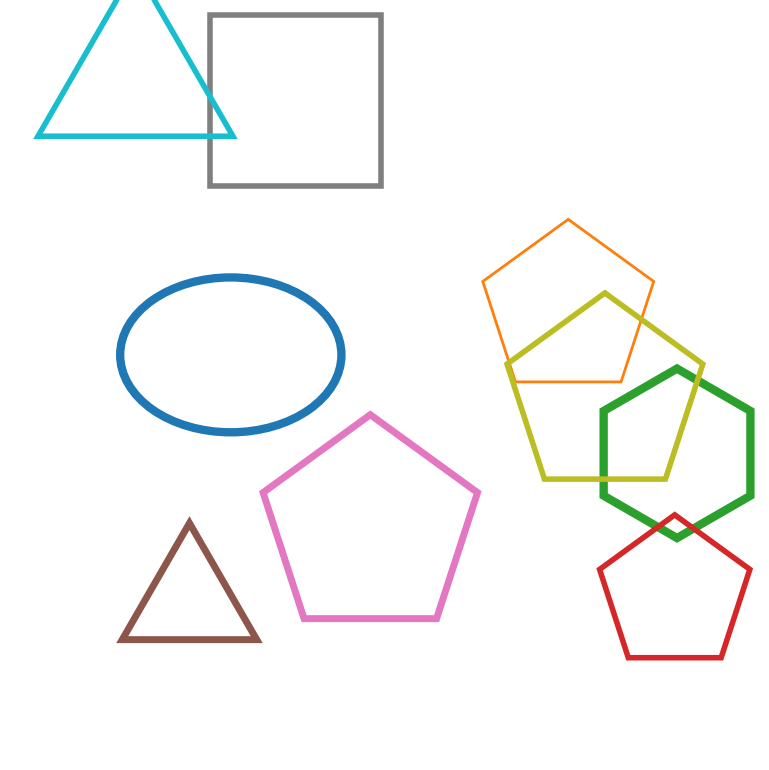[{"shape": "oval", "thickness": 3, "radius": 0.72, "center": [0.3, 0.539]}, {"shape": "pentagon", "thickness": 1, "radius": 0.58, "center": [0.738, 0.598]}, {"shape": "hexagon", "thickness": 3, "radius": 0.55, "center": [0.879, 0.411]}, {"shape": "pentagon", "thickness": 2, "radius": 0.51, "center": [0.876, 0.229]}, {"shape": "triangle", "thickness": 2.5, "radius": 0.5, "center": [0.246, 0.22]}, {"shape": "pentagon", "thickness": 2.5, "radius": 0.73, "center": [0.481, 0.315]}, {"shape": "square", "thickness": 2, "radius": 0.55, "center": [0.384, 0.87]}, {"shape": "pentagon", "thickness": 2, "radius": 0.67, "center": [0.786, 0.486]}, {"shape": "triangle", "thickness": 2, "radius": 0.73, "center": [0.176, 0.896]}]